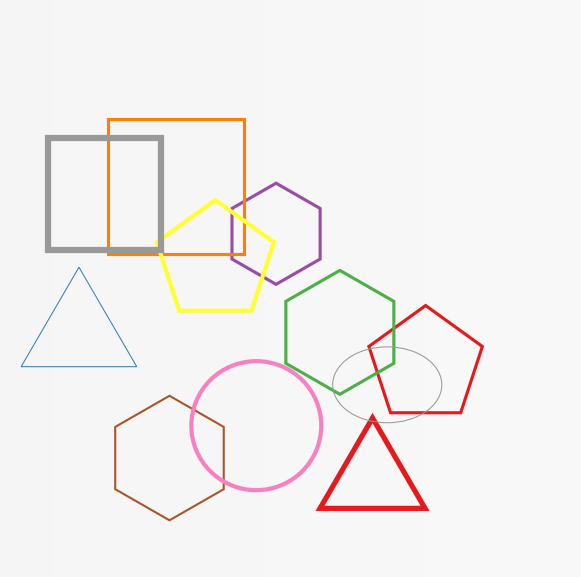[{"shape": "triangle", "thickness": 2.5, "radius": 0.52, "center": [0.641, 0.171]}, {"shape": "pentagon", "thickness": 1.5, "radius": 0.51, "center": [0.732, 0.367]}, {"shape": "triangle", "thickness": 0.5, "radius": 0.57, "center": [0.136, 0.422]}, {"shape": "hexagon", "thickness": 1.5, "radius": 0.54, "center": [0.585, 0.424]}, {"shape": "hexagon", "thickness": 1.5, "radius": 0.44, "center": [0.475, 0.594]}, {"shape": "square", "thickness": 1.5, "radius": 0.58, "center": [0.303, 0.676]}, {"shape": "pentagon", "thickness": 2, "radius": 0.53, "center": [0.37, 0.547]}, {"shape": "hexagon", "thickness": 1, "radius": 0.54, "center": [0.292, 0.206]}, {"shape": "circle", "thickness": 2, "radius": 0.56, "center": [0.441, 0.262]}, {"shape": "square", "thickness": 3, "radius": 0.48, "center": [0.18, 0.663]}, {"shape": "oval", "thickness": 0.5, "radius": 0.47, "center": [0.666, 0.333]}]